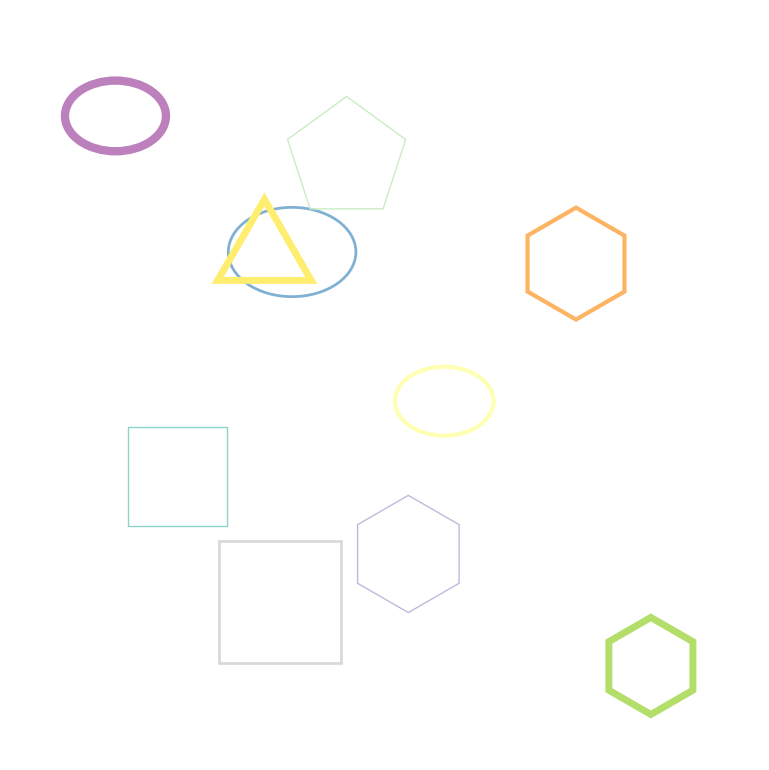[{"shape": "square", "thickness": 0.5, "radius": 0.32, "center": [0.23, 0.381]}, {"shape": "oval", "thickness": 1.5, "radius": 0.32, "center": [0.577, 0.479]}, {"shape": "hexagon", "thickness": 0.5, "radius": 0.38, "center": [0.53, 0.281]}, {"shape": "oval", "thickness": 1, "radius": 0.41, "center": [0.379, 0.673]}, {"shape": "hexagon", "thickness": 1.5, "radius": 0.36, "center": [0.748, 0.658]}, {"shape": "hexagon", "thickness": 2.5, "radius": 0.32, "center": [0.845, 0.135]}, {"shape": "square", "thickness": 1, "radius": 0.4, "center": [0.364, 0.218]}, {"shape": "oval", "thickness": 3, "radius": 0.33, "center": [0.15, 0.849]}, {"shape": "pentagon", "thickness": 0.5, "radius": 0.4, "center": [0.45, 0.794]}, {"shape": "triangle", "thickness": 2.5, "radius": 0.35, "center": [0.343, 0.671]}]